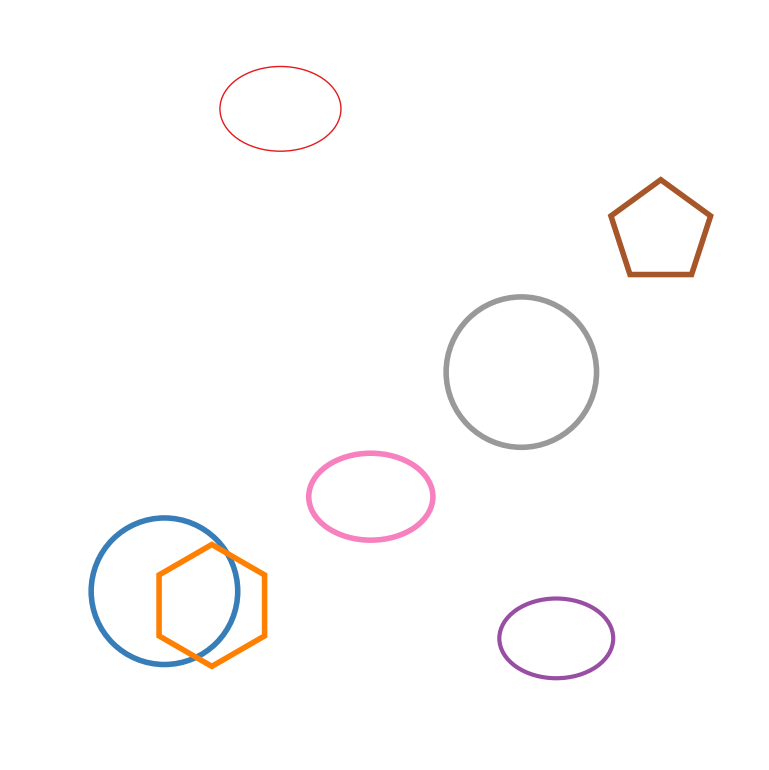[{"shape": "oval", "thickness": 0.5, "radius": 0.39, "center": [0.364, 0.859]}, {"shape": "circle", "thickness": 2, "radius": 0.48, "center": [0.214, 0.232]}, {"shape": "oval", "thickness": 1.5, "radius": 0.37, "center": [0.722, 0.171]}, {"shape": "hexagon", "thickness": 2, "radius": 0.4, "center": [0.275, 0.214]}, {"shape": "pentagon", "thickness": 2, "radius": 0.34, "center": [0.858, 0.699]}, {"shape": "oval", "thickness": 2, "radius": 0.4, "center": [0.482, 0.355]}, {"shape": "circle", "thickness": 2, "radius": 0.49, "center": [0.677, 0.517]}]